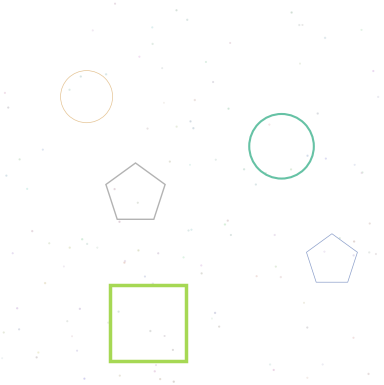[{"shape": "circle", "thickness": 1.5, "radius": 0.42, "center": [0.731, 0.62]}, {"shape": "pentagon", "thickness": 0.5, "radius": 0.35, "center": [0.862, 0.323]}, {"shape": "square", "thickness": 2.5, "radius": 0.49, "center": [0.385, 0.162]}, {"shape": "circle", "thickness": 0.5, "radius": 0.34, "center": [0.225, 0.749]}, {"shape": "pentagon", "thickness": 1, "radius": 0.4, "center": [0.352, 0.496]}]